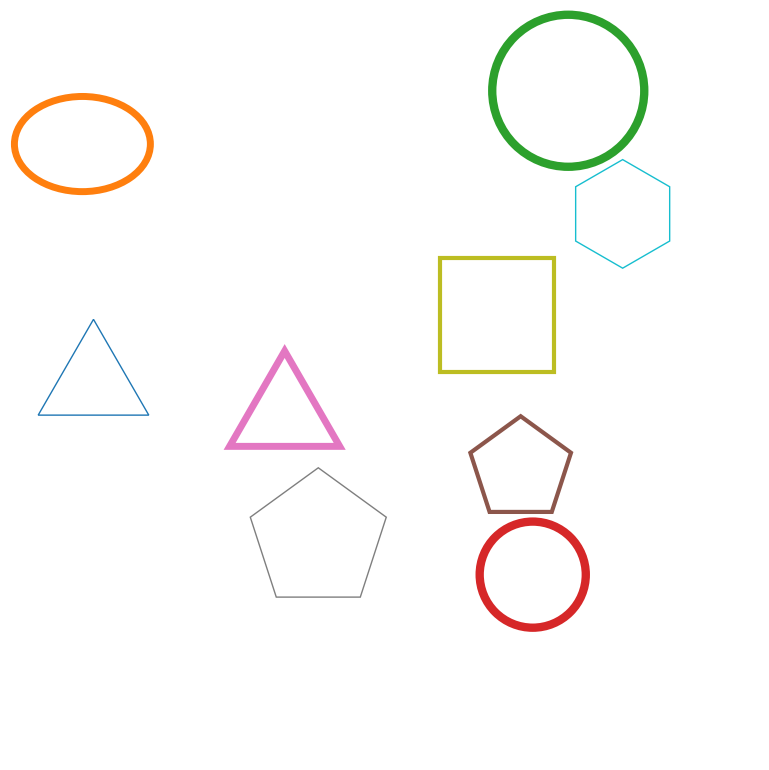[{"shape": "triangle", "thickness": 0.5, "radius": 0.41, "center": [0.121, 0.502]}, {"shape": "oval", "thickness": 2.5, "radius": 0.44, "center": [0.107, 0.813]}, {"shape": "circle", "thickness": 3, "radius": 0.49, "center": [0.738, 0.882]}, {"shape": "circle", "thickness": 3, "radius": 0.34, "center": [0.692, 0.254]}, {"shape": "pentagon", "thickness": 1.5, "radius": 0.34, "center": [0.676, 0.391]}, {"shape": "triangle", "thickness": 2.5, "radius": 0.41, "center": [0.37, 0.462]}, {"shape": "pentagon", "thickness": 0.5, "radius": 0.46, "center": [0.413, 0.3]}, {"shape": "square", "thickness": 1.5, "radius": 0.37, "center": [0.646, 0.591]}, {"shape": "hexagon", "thickness": 0.5, "radius": 0.35, "center": [0.809, 0.722]}]